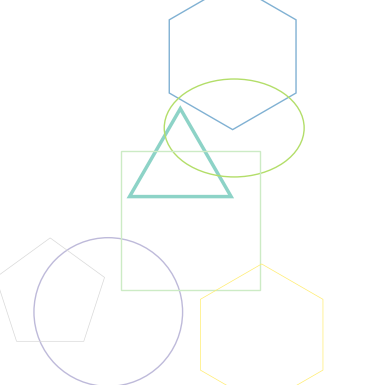[{"shape": "triangle", "thickness": 2.5, "radius": 0.76, "center": [0.468, 0.566]}, {"shape": "circle", "thickness": 1, "radius": 0.97, "center": [0.281, 0.19]}, {"shape": "hexagon", "thickness": 1, "radius": 0.95, "center": [0.604, 0.853]}, {"shape": "oval", "thickness": 1, "radius": 0.91, "center": [0.608, 0.668]}, {"shape": "pentagon", "thickness": 0.5, "radius": 0.74, "center": [0.13, 0.234]}, {"shape": "square", "thickness": 1, "radius": 0.91, "center": [0.495, 0.427]}, {"shape": "hexagon", "thickness": 0.5, "radius": 0.92, "center": [0.68, 0.131]}]